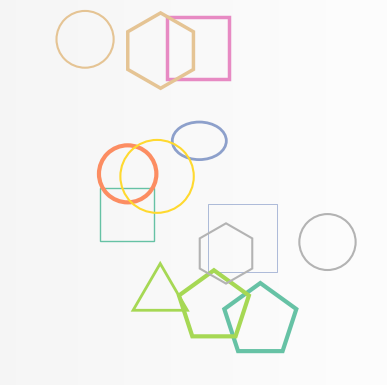[{"shape": "pentagon", "thickness": 3, "radius": 0.49, "center": [0.672, 0.167]}, {"shape": "square", "thickness": 1, "radius": 0.35, "center": [0.328, 0.443]}, {"shape": "circle", "thickness": 3, "radius": 0.37, "center": [0.329, 0.548]}, {"shape": "square", "thickness": 0.5, "radius": 0.44, "center": [0.625, 0.382]}, {"shape": "oval", "thickness": 2, "radius": 0.35, "center": [0.514, 0.634]}, {"shape": "square", "thickness": 2.5, "radius": 0.4, "center": [0.511, 0.875]}, {"shape": "pentagon", "thickness": 3, "radius": 0.47, "center": [0.552, 0.203]}, {"shape": "triangle", "thickness": 2, "radius": 0.4, "center": [0.413, 0.235]}, {"shape": "circle", "thickness": 1.5, "radius": 0.47, "center": [0.405, 0.542]}, {"shape": "circle", "thickness": 1.5, "radius": 0.37, "center": [0.22, 0.898]}, {"shape": "hexagon", "thickness": 2.5, "radius": 0.49, "center": [0.414, 0.869]}, {"shape": "hexagon", "thickness": 1.5, "radius": 0.39, "center": [0.583, 0.342]}, {"shape": "circle", "thickness": 1.5, "radius": 0.36, "center": [0.845, 0.371]}]